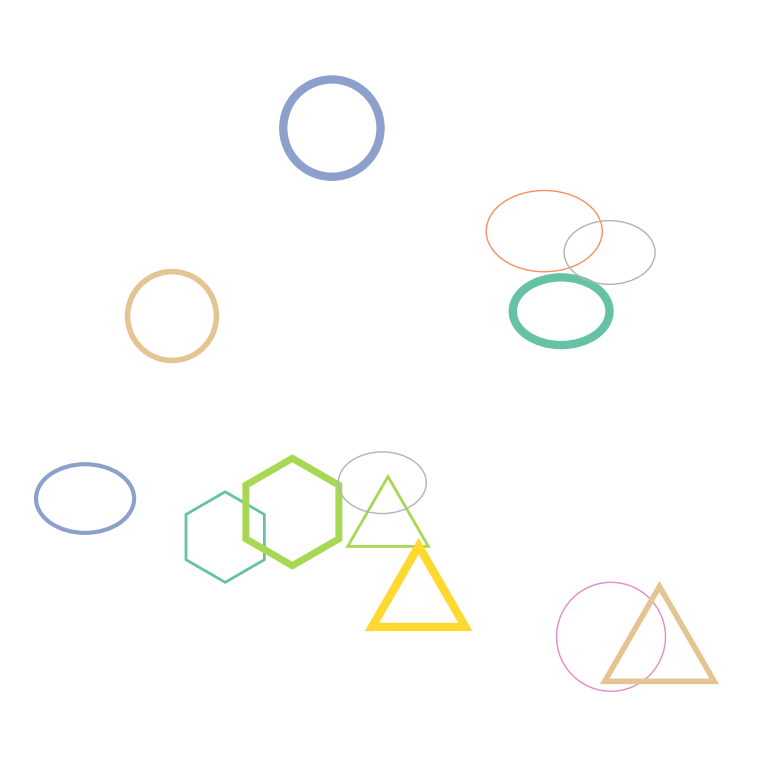[{"shape": "hexagon", "thickness": 1, "radius": 0.29, "center": [0.292, 0.302]}, {"shape": "oval", "thickness": 3, "radius": 0.31, "center": [0.729, 0.596]}, {"shape": "oval", "thickness": 0.5, "radius": 0.38, "center": [0.707, 0.7]}, {"shape": "oval", "thickness": 1.5, "radius": 0.32, "center": [0.11, 0.353]}, {"shape": "circle", "thickness": 3, "radius": 0.32, "center": [0.431, 0.834]}, {"shape": "circle", "thickness": 0.5, "radius": 0.35, "center": [0.794, 0.173]}, {"shape": "hexagon", "thickness": 2.5, "radius": 0.35, "center": [0.38, 0.335]}, {"shape": "triangle", "thickness": 1, "radius": 0.3, "center": [0.504, 0.321]}, {"shape": "triangle", "thickness": 3, "radius": 0.35, "center": [0.544, 0.221]}, {"shape": "triangle", "thickness": 2, "radius": 0.41, "center": [0.856, 0.156]}, {"shape": "circle", "thickness": 2, "radius": 0.29, "center": [0.223, 0.59]}, {"shape": "oval", "thickness": 0.5, "radius": 0.29, "center": [0.496, 0.373]}, {"shape": "oval", "thickness": 0.5, "radius": 0.3, "center": [0.792, 0.672]}]